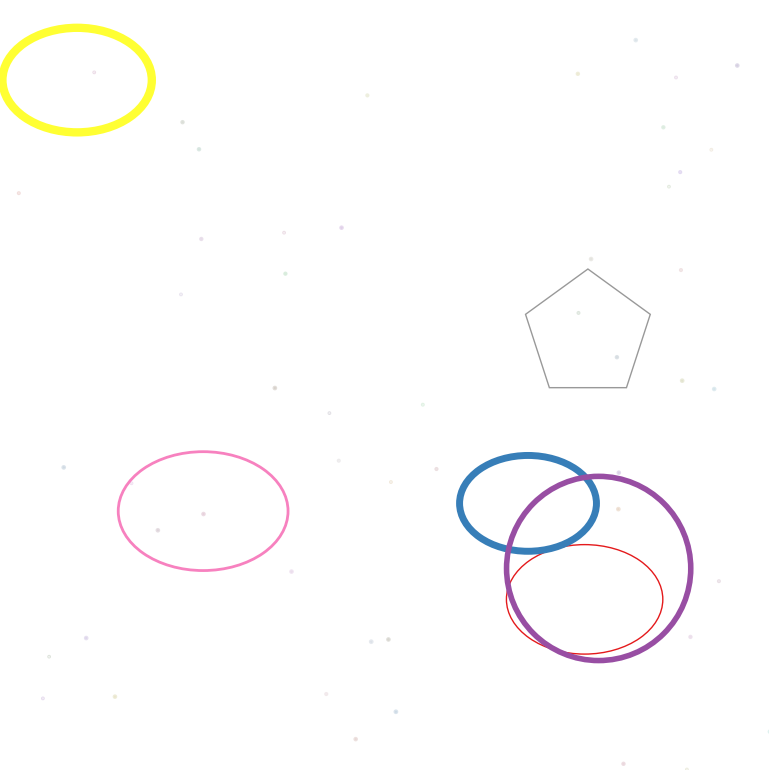[{"shape": "oval", "thickness": 0.5, "radius": 0.51, "center": [0.759, 0.222]}, {"shape": "oval", "thickness": 2.5, "radius": 0.44, "center": [0.686, 0.346]}, {"shape": "circle", "thickness": 2, "radius": 0.6, "center": [0.777, 0.262]}, {"shape": "oval", "thickness": 3, "radius": 0.48, "center": [0.1, 0.896]}, {"shape": "oval", "thickness": 1, "radius": 0.55, "center": [0.264, 0.336]}, {"shape": "pentagon", "thickness": 0.5, "radius": 0.43, "center": [0.764, 0.565]}]